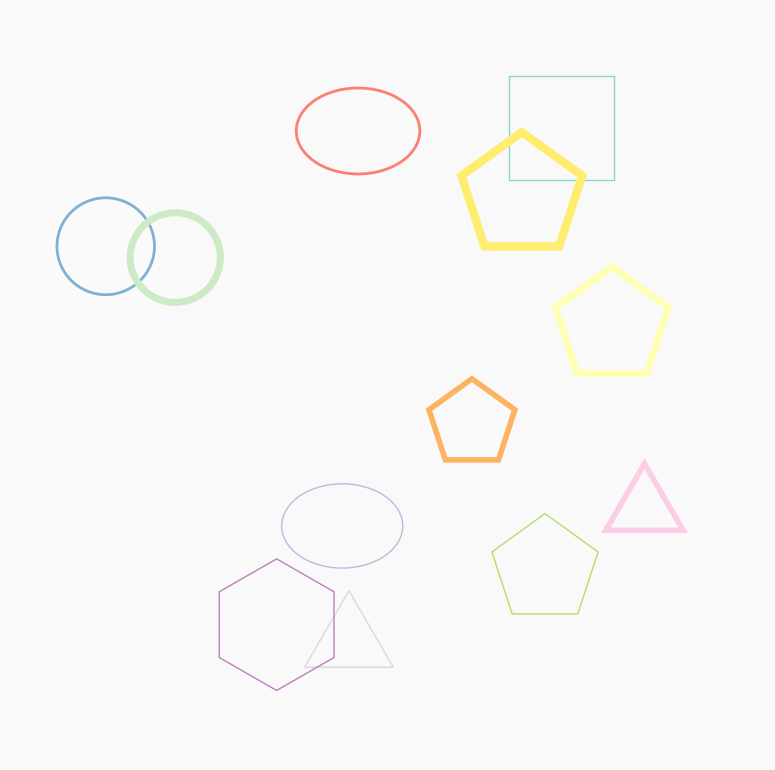[{"shape": "square", "thickness": 0.5, "radius": 0.34, "center": [0.724, 0.833]}, {"shape": "pentagon", "thickness": 2.5, "radius": 0.38, "center": [0.79, 0.577]}, {"shape": "oval", "thickness": 0.5, "radius": 0.39, "center": [0.442, 0.317]}, {"shape": "oval", "thickness": 1, "radius": 0.4, "center": [0.462, 0.83]}, {"shape": "circle", "thickness": 1, "radius": 0.31, "center": [0.136, 0.68]}, {"shape": "pentagon", "thickness": 2, "radius": 0.29, "center": [0.609, 0.45]}, {"shape": "pentagon", "thickness": 0.5, "radius": 0.36, "center": [0.703, 0.261]}, {"shape": "triangle", "thickness": 2, "radius": 0.29, "center": [0.832, 0.34]}, {"shape": "triangle", "thickness": 0.5, "radius": 0.33, "center": [0.45, 0.167]}, {"shape": "hexagon", "thickness": 0.5, "radius": 0.43, "center": [0.357, 0.189]}, {"shape": "circle", "thickness": 2.5, "radius": 0.29, "center": [0.226, 0.665]}, {"shape": "pentagon", "thickness": 3, "radius": 0.41, "center": [0.673, 0.746]}]